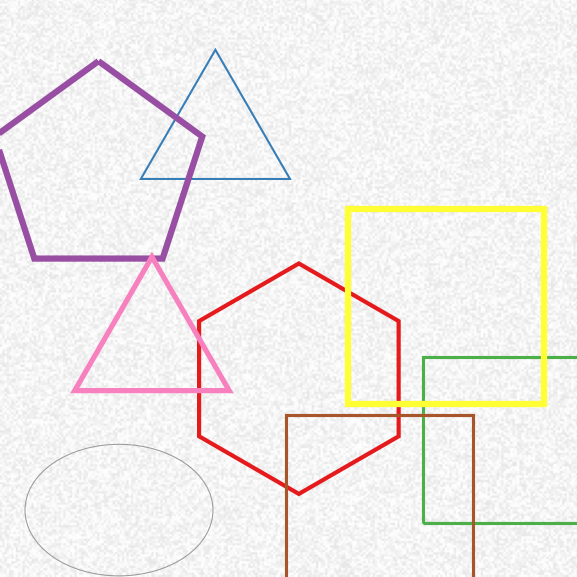[{"shape": "hexagon", "thickness": 2, "radius": 1.0, "center": [0.518, 0.343]}, {"shape": "triangle", "thickness": 1, "radius": 0.75, "center": [0.373, 0.764]}, {"shape": "square", "thickness": 1.5, "radius": 0.72, "center": [0.877, 0.237]}, {"shape": "pentagon", "thickness": 3, "radius": 0.94, "center": [0.171, 0.704]}, {"shape": "square", "thickness": 3, "radius": 0.85, "center": [0.773, 0.468]}, {"shape": "square", "thickness": 1.5, "radius": 0.81, "center": [0.657, 0.119]}, {"shape": "triangle", "thickness": 2.5, "radius": 0.77, "center": [0.263, 0.4]}, {"shape": "oval", "thickness": 0.5, "radius": 0.81, "center": [0.206, 0.116]}]